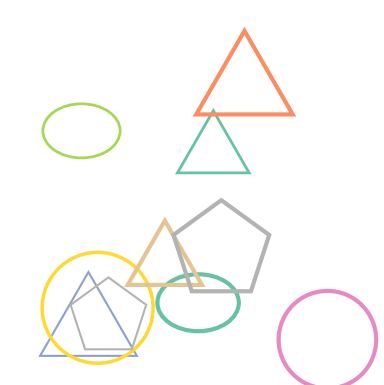[{"shape": "triangle", "thickness": 2, "radius": 0.54, "center": [0.554, 0.605]}, {"shape": "oval", "thickness": 3, "radius": 0.53, "center": [0.515, 0.214]}, {"shape": "triangle", "thickness": 3, "radius": 0.72, "center": [0.635, 0.775]}, {"shape": "triangle", "thickness": 1.5, "radius": 0.73, "center": [0.23, 0.148]}, {"shape": "circle", "thickness": 3, "radius": 0.63, "center": [0.85, 0.118]}, {"shape": "oval", "thickness": 2, "radius": 0.5, "center": [0.212, 0.66]}, {"shape": "circle", "thickness": 2.5, "radius": 0.72, "center": [0.254, 0.201]}, {"shape": "triangle", "thickness": 3, "radius": 0.56, "center": [0.428, 0.316]}, {"shape": "pentagon", "thickness": 3, "radius": 0.65, "center": [0.575, 0.349]}, {"shape": "pentagon", "thickness": 1.5, "radius": 0.52, "center": [0.282, 0.176]}]